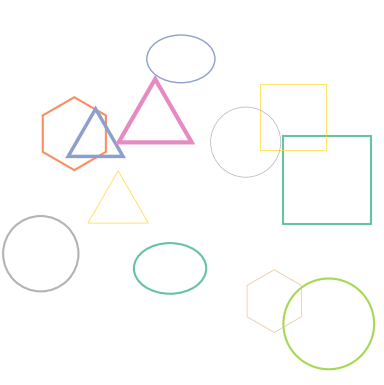[{"shape": "oval", "thickness": 1.5, "radius": 0.47, "center": [0.442, 0.303]}, {"shape": "square", "thickness": 1.5, "radius": 0.57, "center": [0.849, 0.533]}, {"shape": "hexagon", "thickness": 1.5, "radius": 0.47, "center": [0.193, 0.653]}, {"shape": "triangle", "thickness": 2.5, "radius": 0.41, "center": [0.248, 0.635]}, {"shape": "oval", "thickness": 1, "radius": 0.44, "center": [0.47, 0.847]}, {"shape": "triangle", "thickness": 3, "radius": 0.55, "center": [0.403, 0.685]}, {"shape": "circle", "thickness": 1.5, "radius": 0.59, "center": [0.854, 0.159]}, {"shape": "triangle", "thickness": 0.5, "radius": 0.45, "center": [0.307, 0.466]}, {"shape": "square", "thickness": 0.5, "radius": 0.43, "center": [0.761, 0.695]}, {"shape": "hexagon", "thickness": 0.5, "radius": 0.41, "center": [0.712, 0.218]}, {"shape": "circle", "thickness": 1.5, "radius": 0.49, "center": [0.106, 0.341]}, {"shape": "circle", "thickness": 0.5, "radius": 0.46, "center": [0.638, 0.631]}]